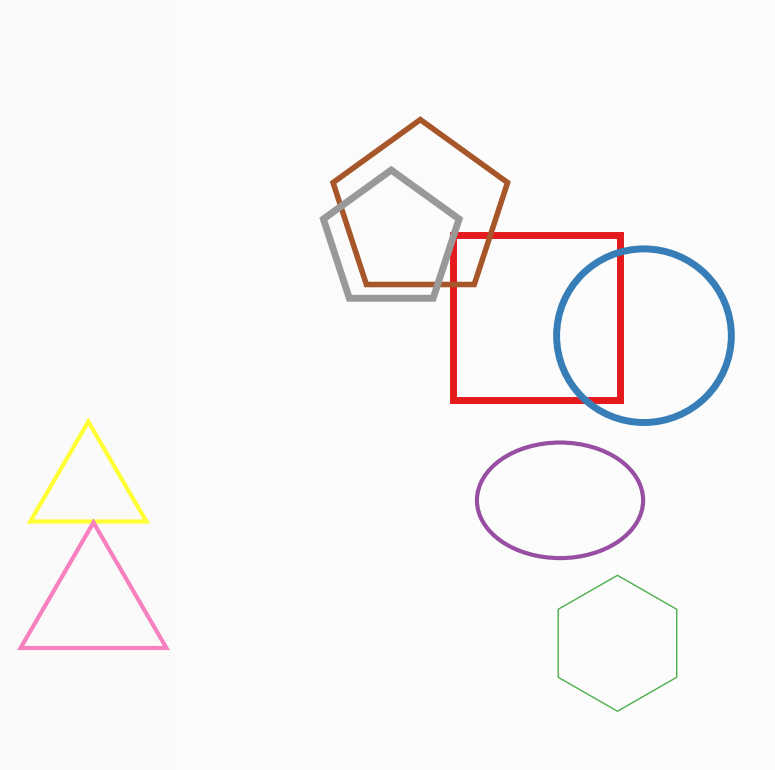[{"shape": "square", "thickness": 2.5, "radius": 0.54, "center": [0.692, 0.588]}, {"shape": "circle", "thickness": 2.5, "radius": 0.56, "center": [0.831, 0.564]}, {"shape": "hexagon", "thickness": 0.5, "radius": 0.44, "center": [0.797, 0.165]}, {"shape": "oval", "thickness": 1.5, "radius": 0.54, "center": [0.723, 0.35]}, {"shape": "triangle", "thickness": 1.5, "radius": 0.43, "center": [0.114, 0.366]}, {"shape": "pentagon", "thickness": 2, "radius": 0.59, "center": [0.542, 0.726]}, {"shape": "triangle", "thickness": 1.5, "radius": 0.54, "center": [0.121, 0.213]}, {"shape": "pentagon", "thickness": 2.5, "radius": 0.46, "center": [0.505, 0.687]}]